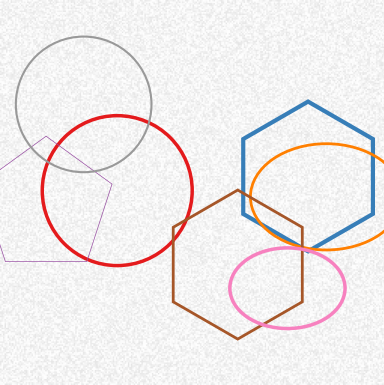[{"shape": "circle", "thickness": 2.5, "radius": 0.97, "center": [0.304, 0.505]}, {"shape": "hexagon", "thickness": 3, "radius": 0.97, "center": [0.8, 0.542]}, {"shape": "pentagon", "thickness": 0.5, "radius": 0.9, "center": [0.12, 0.466]}, {"shape": "oval", "thickness": 2, "radius": 0.99, "center": [0.848, 0.489]}, {"shape": "hexagon", "thickness": 2, "radius": 0.97, "center": [0.618, 0.313]}, {"shape": "oval", "thickness": 2.5, "radius": 0.75, "center": [0.747, 0.251]}, {"shape": "circle", "thickness": 1.5, "radius": 0.88, "center": [0.217, 0.729]}]